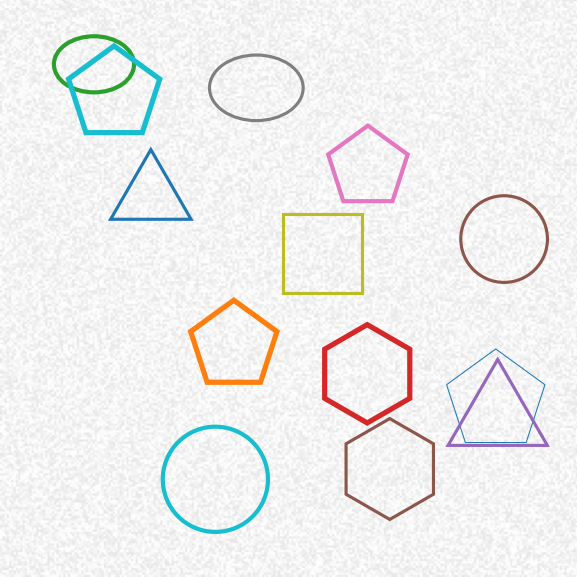[{"shape": "pentagon", "thickness": 0.5, "radius": 0.45, "center": [0.858, 0.305]}, {"shape": "triangle", "thickness": 1.5, "radius": 0.4, "center": [0.261, 0.66]}, {"shape": "pentagon", "thickness": 2.5, "radius": 0.39, "center": [0.405, 0.401]}, {"shape": "oval", "thickness": 2, "radius": 0.35, "center": [0.163, 0.888]}, {"shape": "hexagon", "thickness": 2.5, "radius": 0.43, "center": [0.636, 0.352]}, {"shape": "triangle", "thickness": 1.5, "radius": 0.5, "center": [0.862, 0.277]}, {"shape": "hexagon", "thickness": 1.5, "radius": 0.44, "center": [0.675, 0.187]}, {"shape": "circle", "thickness": 1.5, "radius": 0.38, "center": [0.873, 0.585]}, {"shape": "pentagon", "thickness": 2, "radius": 0.36, "center": [0.637, 0.709]}, {"shape": "oval", "thickness": 1.5, "radius": 0.41, "center": [0.444, 0.847]}, {"shape": "square", "thickness": 1.5, "radius": 0.34, "center": [0.558, 0.56]}, {"shape": "pentagon", "thickness": 2.5, "radius": 0.42, "center": [0.198, 0.837]}, {"shape": "circle", "thickness": 2, "radius": 0.46, "center": [0.373, 0.169]}]